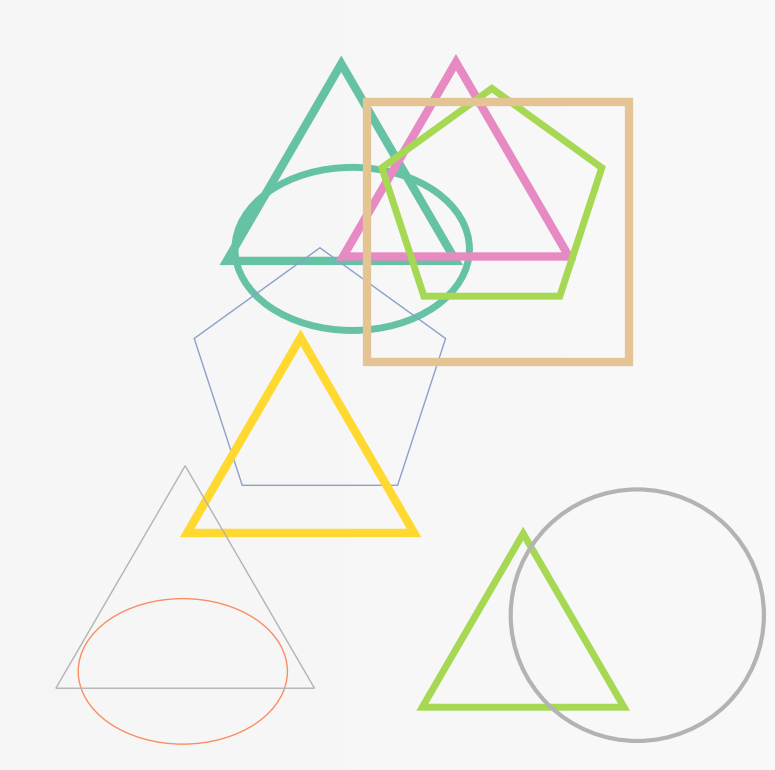[{"shape": "oval", "thickness": 2.5, "radius": 0.76, "center": [0.454, 0.677]}, {"shape": "triangle", "thickness": 3, "radius": 0.85, "center": [0.44, 0.746]}, {"shape": "oval", "thickness": 0.5, "radius": 0.67, "center": [0.236, 0.128]}, {"shape": "pentagon", "thickness": 0.5, "radius": 0.85, "center": [0.413, 0.508]}, {"shape": "triangle", "thickness": 3, "radius": 0.84, "center": [0.588, 0.751]}, {"shape": "triangle", "thickness": 2.5, "radius": 0.75, "center": [0.675, 0.157]}, {"shape": "pentagon", "thickness": 2.5, "radius": 0.75, "center": [0.635, 0.736]}, {"shape": "triangle", "thickness": 3, "radius": 0.85, "center": [0.388, 0.392]}, {"shape": "square", "thickness": 3, "radius": 0.84, "center": [0.643, 0.699]}, {"shape": "circle", "thickness": 1.5, "radius": 0.82, "center": [0.822, 0.201]}, {"shape": "triangle", "thickness": 0.5, "radius": 0.96, "center": [0.239, 0.203]}]